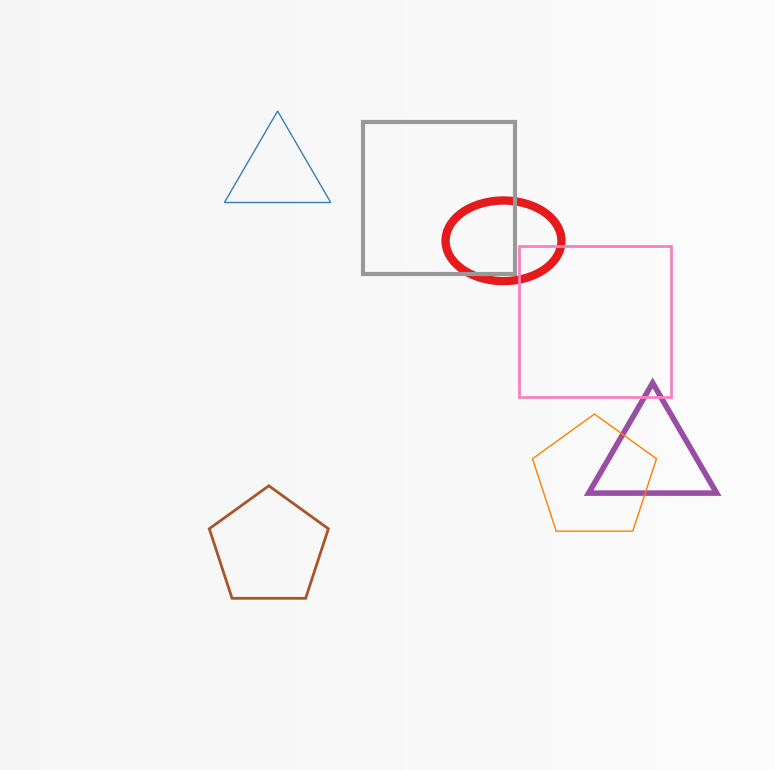[{"shape": "oval", "thickness": 3, "radius": 0.37, "center": [0.65, 0.687]}, {"shape": "triangle", "thickness": 0.5, "radius": 0.4, "center": [0.358, 0.777]}, {"shape": "triangle", "thickness": 2, "radius": 0.48, "center": [0.842, 0.407]}, {"shape": "pentagon", "thickness": 0.5, "radius": 0.42, "center": [0.767, 0.378]}, {"shape": "pentagon", "thickness": 1, "radius": 0.4, "center": [0.347, 0.288]}, {"shape": "square", "thickness": 1, "radius": 0.49, "center": [0.768, 0.583]}, {"shape": "square", "thickness": 1.5, "radius": 0.49, "center": [0.566, 0.743]}]